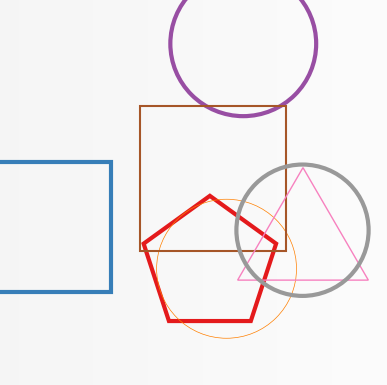[{"shape": "pentagon", "thickness": 3, "radius": 0.9, "center": [0.542, 0.312]}, {"shape": "square", "thickness": 3, "radius": 0.84, "center": [0.117, 0.411]}, {"shape": "circle", "thickness": 3, "radius": 0.94, "center": [0.628, 0.886]}, {"shape": "circle", "thickness": 0.5, "radius": 0.9, "center": [0.585, 0.302]}, {"shape": "square", "thickness": 1.5, "radius": 0.94, "center": [0.55, 0.536]}, {"shape": "triangle", "thickness": 1, "radius": 0.97, "center": [0.782, 0.37]}, {"shape": "circle", "thickness": 3, "radius": 0.85, "center": [0.781, 0.402]}]